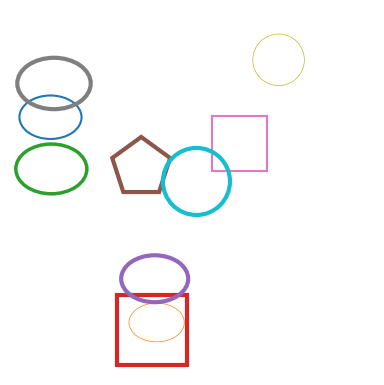[{"shape": "oval", "thickness": 1.5, "radius": 0.4, "center": [0.131, 0.696]}, {"shape": "oval", "thickness": 0.5, "radius": 0.36, "center": [0.407, 0.162]}, {"shape": "oval", "thickness": 2.5, "radius": 0.46, "center": [0.133, 0.561]}, {"shape": "square", "thickness": 3, "radius": 0.45, "center": [0.394, 0.143]}, {"shape": "oval", "thickness": 3, "radius": 0.44, "center": [0.402, 0.276]}, {"shape": "pentagon", "thickness": 3, "radius": 0.4, "center": [0.367, 0.565]}, {"shape": "square", "thickness": 1.5, "radius": 0.36, "center": [0.623, 0.626]}, {"shape": "oval", "thickness": 3, "radius": 0.48, "center": [0.14, 0.783]}, {"shape": "circle", "thickness": 0.5, "radius": 0.33, "center": [0.724, 0.845]}, {"shape": "circle", "thickness": 3, "radius": 0.44, "center": [0.51, 0.529]}]